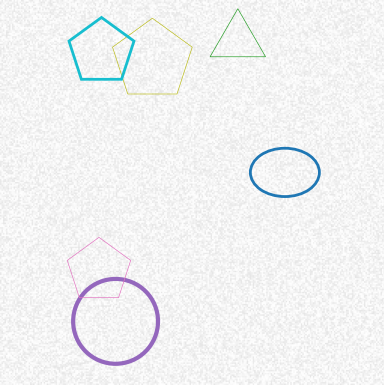[{"shape": "oval", "thickness": 2, "radius": 0.45, "center": [0.74, 0.552]}, {"shape": "triangle", "thickness": 0.5, "radius": 0.42, "center": [0.618, 0.894]}, {"shape": "circle", "thickness": 3, "radius": 0.55, "center": [0.3, 0.165]}, {"shape": "pentagon", "thickness": 0.5, "radius": 0.43, "center": [0.257, 0.297]}, {"shape": "pentagon", "thickness": 0.5, "radius": 0.54, "center": [0.396, 0.844]}, {"shape": "pentagon", "thickness": 2, "radius": 0.44, "center": [0.264, 0.866]}]